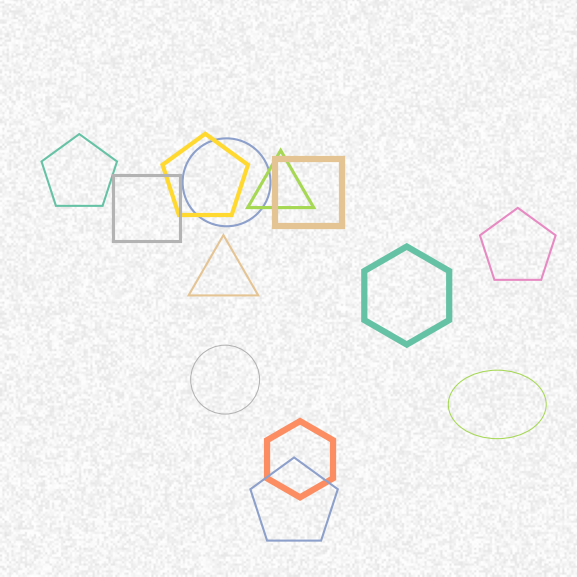[{"shape": "hexagon", "thickness": 3, "radius": 0.42, "center": [0.704, 0.487]}, {"shape": "pentagon", "thickness": 1, "radius": 0.34, "center": [0.137, 0.698]}, {"shape": "hexagon", "thickness": 3, "radius": 0.33, "center": [0.52, 0.204]}, {"shape": "circle", "thickness": 1, "radius": 0.38, "center": [0.392, 0.683]}, {"shape": "pentagon", "thickness": 1, "radius": 0.4, "center": [0.509, 0.127]}, {"shape": "pentagon", "thickness": 1, "radius": 0.34, "center": [0.897, 0.57]}, {"shape": "oval", "thickness": 0.5, "radius": 0.42, "center": [0.861, 0.299]}, {"shape": "triangle", "thickness": 1.5, "radius": 0.33, "center": [0.486, 0.673]}, {"shape": "pentagon", "thickness": 2, "radius": 0.39, "center": [0.355, 0.69]}, {"shape": "square", "thickness": 3, "radius": 0.29, "center": [0.534, 0.666]}, {"shape": "triangle", "thickness": 1, "radius": 0.35, "center": [0.387, 0.522]}, {"shape": "circle", "thickness": 0.5, "radius": 0.3, "center": [0.39, 0.342]}, {"shape": "square", "thickness": 1.5, "radius": 0.29, "center": [0.253, 0.639]}]